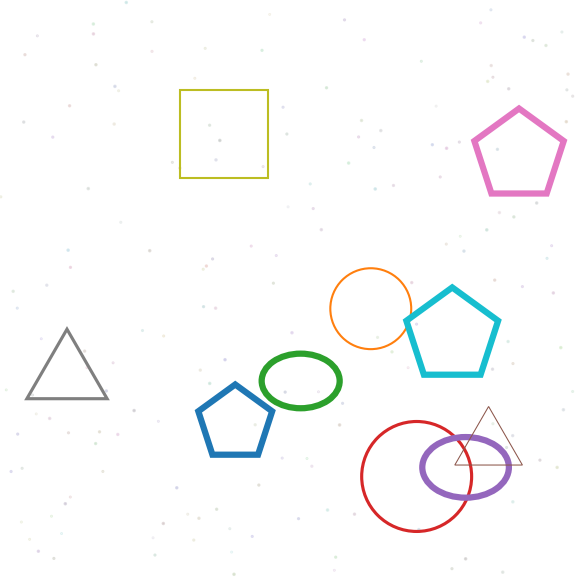[{"shape": "pentagon", "thickness": 3, "radius": 0.34, "center": [0.407, 0.266]}, {"shape": "circle", "thickness": 1, "radius": 0.35, "center": [0.642, 0.465]}, {"shape": "oval", "thickness": 3, "radius": 0.34, "center": [0.521, 0.339]}, {"shape": "circle", "thickness": 1.5, "radius": 0.48, "center": [0.721, 0.174]}, {"shape": "oval", "thickness": 3, "radius": 0.37, "center": [0.806, 0.19]}, {"shape": "triangle", "thickness": 0.5, "radius": 0.34, "center": [0.846, 0.228]}, {"shape": "pentagon", "thickness": 3, "radius": 0.41, "center": [0.899, 0.73]}, {"shape": "triangle", "thickness": 1.5, "radius": 0.4, "center": [0.116, 0.349]}, {"shape": "square", "thickness": 1, "radius": 0.38, "center": [0.387, 0.766]}, {"shape": "pentagon", "thickness": 3, "radius": 0.42, "center": [0.783, 0.418]}]